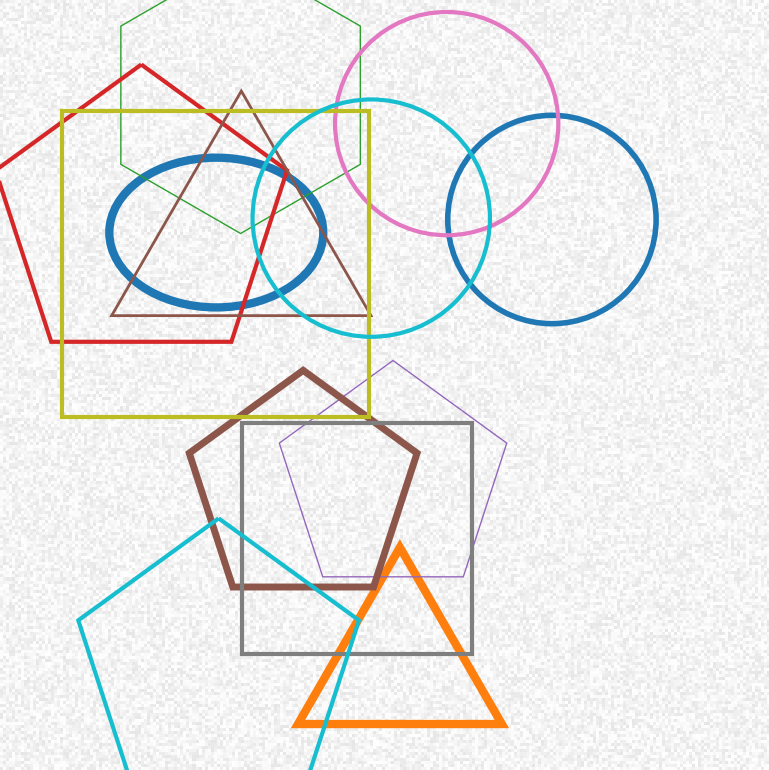[{"shape": "circle", "thickness": 2, "radius": 0.68, "center": [0.717, 0.715]}, {"shape": "oval", "thickness": 3, "radius": 0.69, "center": [0.281, 0.698]}, {"shape": "triangle", "thickness": 3, "radius": 0.76, "center": [0.519, 0.136]}, {"shape": "hexagon", "thickness": 0.5, "radius": 0.9, "center": [0.312, 0.876]}, {"shape": "pentagon", "thickness": 1.5, "radius": 1.0, "center": [0.184, 0.717]}, {"shape": "pentagon", "thickness": 0.5, "radius": 0.78, "center": [0.51, 0.377]}, {"shape": "pentagon", "thickness": 2.5, "radius": 0.78, "center": [0.394, 0.363]}, {"shape": "triangle", "thickness": 1, "radius": 0.97, "center": [0.313, 0.687]}, {"shape": "circle", "thickness": 1.5, "radius": 0.72, "center": [0.58, 0.839]}, {"shape": "square", "thickness": 1.5, "radius": 0.75, "center": [0.464, 0.301]}, {"shape": "square", "thickness": 1.5, "radius": 0.99, "center": [0.28, 0.657]}, {"shape": "circle", "thickness": 1.5, "radius": 0.77, "center": [0.482, 0.717]}, {"shape": "pentagon", "thickness": 1.5, "radius": 0.96, "center": [0.284, 0.135]}]